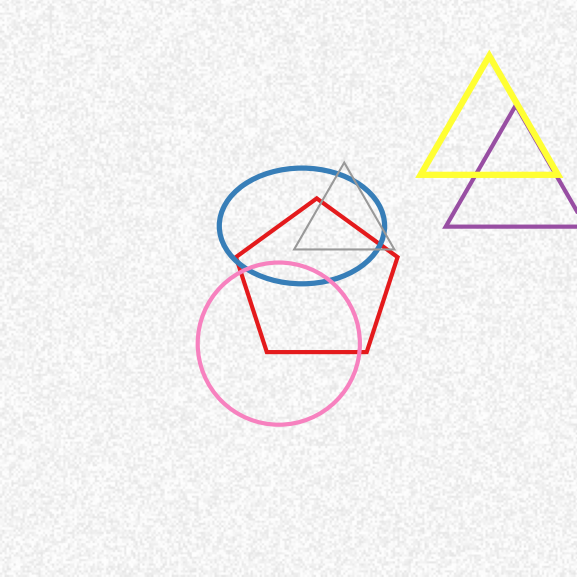[{"shape": "pentagon", "thickness": 2, "radius": 0.74, "center": [0.549, 0.508]}, {"shape": "oval", "thickness": 2.5, "radius": 0.72, "center": [0.523, 0.608]}, {"shape": "triangle", "thickness": 2, "radius": 0.7, "center": [0.893, 0.677]}, {"shape": "triangle", "thickness": 3, "radius": 0.69, "center": [0.847, 0.765]}, {"shape": "circle", "thickness": 2, "radius": 0.7, "center": [0.483, 0.404]}, {"shape": "triangle", "thickness": 1, "radius": 0.5, "center": [0.596, 0.617]}]